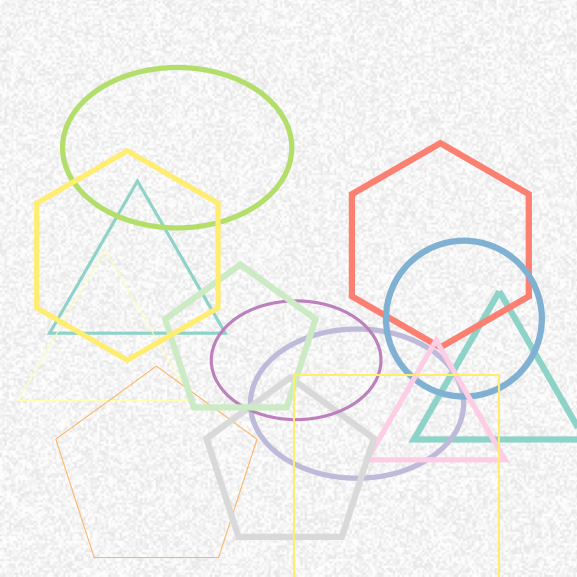[{"shape": "triangle", "thickness": 3, "radius": 0.85, "center": [0.865, 0.324]}, {"shape": "triangle", "thickness": 1.5, "radius": 0.88, "center": [0.238, 0.51]}, {"shape": "triangle", "thickness": 0.5, "radius": 0.87, "center": [0.182, 0.392]}, {"shape": "oval", "thickness": 2.5, "radius": 0.92, "center": [0.618, 0.3]}, {"shape": "hexagon", "thickness": 3, "radius": 0.88, "center": [0.763, 0.574]}, {"shape": "circle", "thickness": 3, "radius": 0.67, "center": [0.803, 0.447]}, {"shape": "pentagon", "thickness": 0.5, "radius": 0.92, "center": [0.271, 0.182]}, {"shape": "oval", "thickness": 2.5, "radius": 0.99, "center": [0.307, 0.743]}, {"shape": "triangle", "thickness": 2.5, "radius": 0.69, "center": [0.755, 0.272]}, {"shape": "pentagon", "thickness": 3, "radius": 0.76, "center": [0.503, 0.193]}, {"shape": "oval", "thickness": 1.5, "radius": 0.73, "center": [0.513, 0.375]}, {"shape": "pentagon", "thickness": 3, "radius": 0.68, "center": [0.416, 0.404]}, {"shape": "hexagon", "thickness": 2.5, "radius": 0.91, "center": [0.221, 0.557]}, {"shape": "square", "thickness": 1, "radius": 0.89, "center": [0.687, 0.172]}]